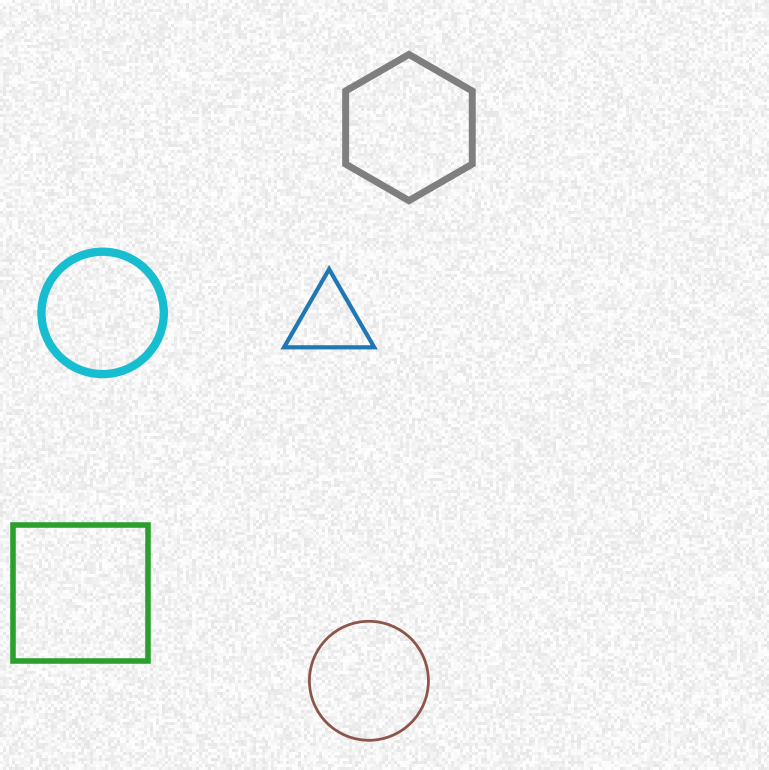[{"shape": "triangle", "thickness": 1.5, "radius": 0.34, "center": [0.427, 0.583]}, {"shape": "square", "thickness": 2, "radius": 0.44, "center": [0.105, 0.23]}, {"shape": "circle", "thickness": 1, "radius": 0.39, "center": [0.479, 0.116]}, {"shape": "hexagon", "thickness": 2.5, "radius": 0.47, "center": [0.531, 0.834]}, {"shape": "circle", "thickness": 3, "radius": 0.4, "center": [0.133, 0.594]}]